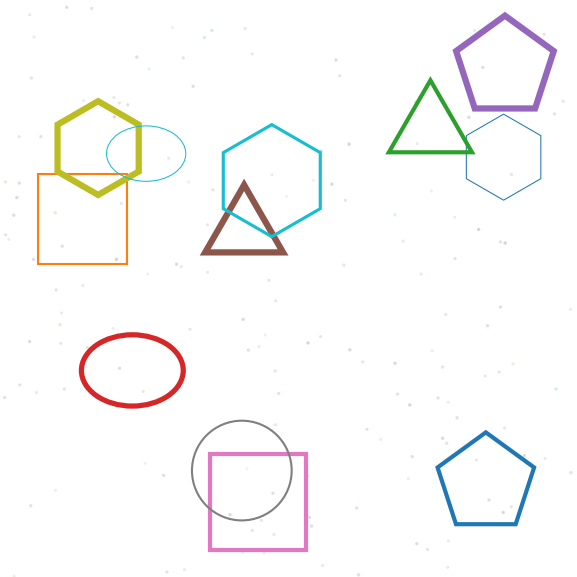[{"shape": "pentagon", "thickness": 2, "radius": 0.44, "center": [0.841, 0.163]}, {"shape": "hexagon", "thickness": 0.5, "radius": 0.37, "center": [0.872, 0.727]}, {"shape": "square", "thickness": 1, "radius": 0.39, "center": [0.143, 0.62]}, {"shape": "triangle", "thickness": 2, "radius": 0.42, "center": [0.745, 0.777]}, {"shape": "oval", "thickness": 2.5, "radius": 0.44, "center": [0.229, 0.358]}, {"shape": "pentagon", "thickness": 3, "radius": 0.44, "center": [0.874, 0.883]}, {"shape": "triangle", "thickness": 3, "radius": 0.39, "center": [0.423, 0.601]}, {"shape": "square", "thickness": 2, "radius": 0.42, "center": [0.447, 0.13]}, {"shape": "circle", "thickness": 1, "radius": 0.43, "center": [0.419, 0.184]}, {"shape": "hexagon", "thickness": 3, "radius": 0.41, "center": [0.17, 0.743]}, {"shape": "oval", "thickness": 0.5, "radius": 0.34, "center": [0.253, 0.733]}, {"shape": "hexagon", "thickness": 1.5, "radius": 0.48, "center": [0.471, 0.686]}]